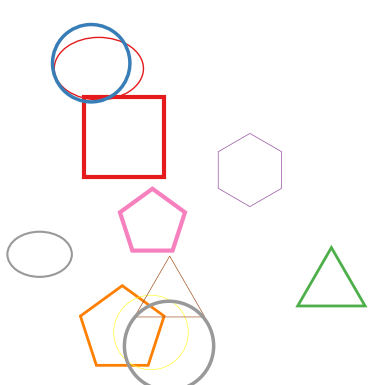[{"shape": "oval", "thickness": 1, "radius": 0.58, "center": [0.257, 0.822]}, {"shape": "square", "thickness": 3, "radius": 0.52, "center": [0.322, 0.644]}, {"shape": "circle", "thickness": 2.5, "radius": 0.5, "center": [0.237, 0.836]}, {"shape": "triangle", "thickness": 2, "radius": 0.51, "center": [0.861, 0.256]}, {"shape": "hexagon", "thickness": 0.5, "radius": 0.48, "center": [0.649, 0.558]}, {"shape": "pentagon", "thickness": 2, "radius": 0.57, "center": [0.318, 0.144]}, {"shape": "circle", "thickness": 0.5, "radius": 0.48, "center": [0.392, 0.137]}, {"shape": "triangle", "thickness": 0.5, "radius": 0.53, "center": [0.441, 0.229]}, {"shape": "pentagon", "thickness": 3, "radius": 0.44, "center": [0.396, 0.421]}, {"shape": "oval", "thickness": 1.5, "radius": 0.42, "center": [0.103, 0.34]}, {"shape": "circle", "thickness": 2.5, "radius": 0.58, "center": [0.439, 0.102]}]